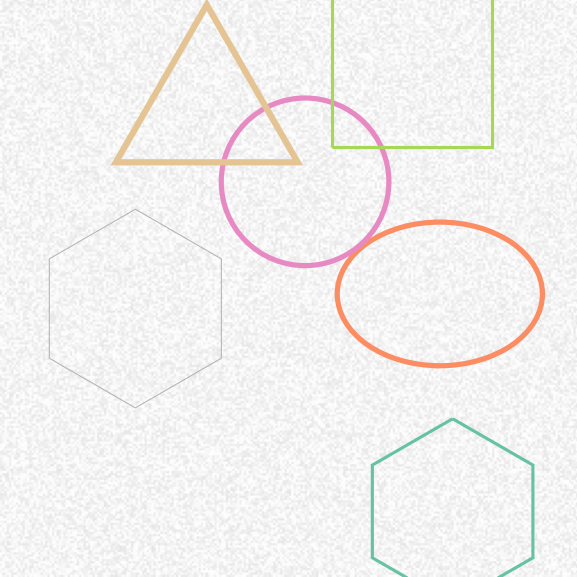[{"shape": "hexagon", "thickness": 1.5, "radius": 0.8, "center": [0.784, 0.114]}, {"shape": "oval", "thickness": 2.5, "radius": 0.89, "center": [0.762, 0.49]}, {"shape": "circle", "thickness": 2.5, "radius": 0.73, "center": [0.528, 0.684]}, {"shape": "square", "thickness": 1.5, "radius": 0.69, "center": [0.713, 0.883]}, {"shape": "triangle", "thickness": 3, "radius": 0.91, "center": [0.358, 0.809]}, {"shape": "hexagon", "thickness": 0.5, "radius": 0.86, "center": [0.234, 0.465]}]